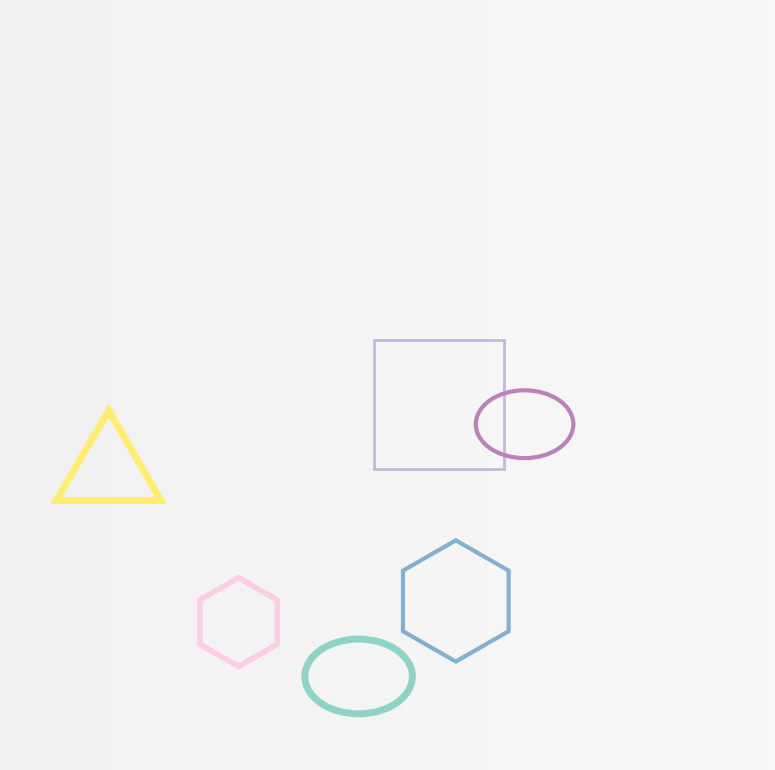[{"shape": "oval", "thickness": 2.5, "radius": 0.35, "center": [0.463, 0.122]}, {"shape": "square", "thickness": 1, "radius": 0.42, "center": [0.567, 0.475]}, {"shape": "hexagon", "thickness": 1.5, "radius": 0.39, "center": [0.588, 0.22]}, {"shape": "hexagon", "thickness": 2, "radius": 0.29, "center": [0.308, 0.192]}, {"shape": "oval", "thickness": 1.5, "radius": 0.31, "center": [0.677, 0.449]}, {"shape": "triangle", "thickness": 2.5, "radius": 0.39, "center": [0.14, 0.389]}]